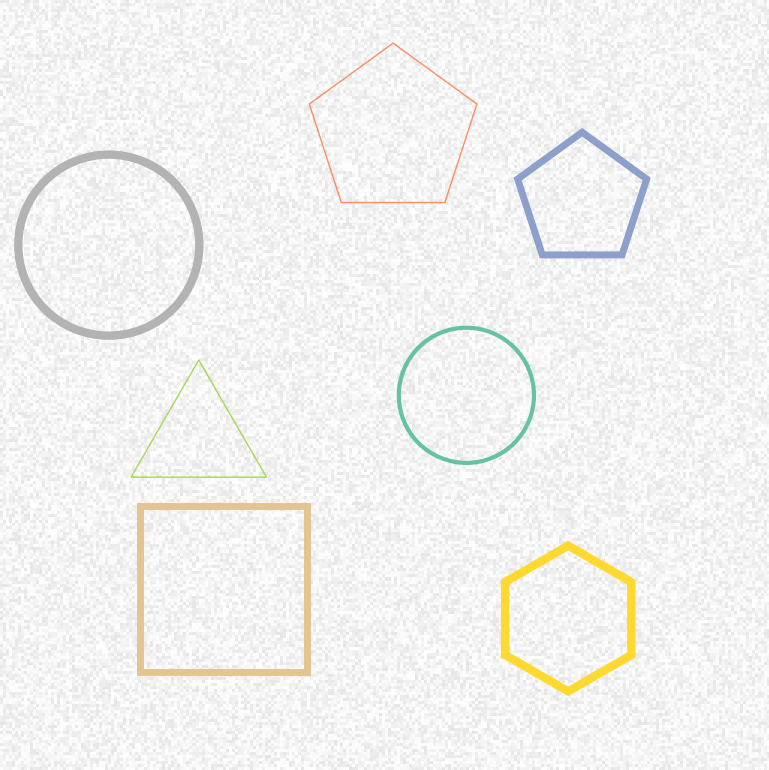[{"shape": "circle", "thickness": 1.5, "radius": 0.44, "center": [0.606, 0.487]}, {"shape": "pentagon", "thickness": 0.5, "radius": 0.57, "center": [0.51, 0.83]}, {"shape": "pentagon", "thickness": 2.5, "radius": 0.44, "center": [0.756, 0.74]}, {"shape": "triangle", "thickness": 0.5, "radius": 0.51, "center": [0.258, 0.431]}, {"shape": "hexagon", "thickness": 3, "radius": 0.47, "center": [0.738, 0.197]}, {"shape": "square", "thickness": 2.5, "radius": 0.54, "center": [0.29, 0.235]}, {"shape": "circle", "thickness": 3, "radius": 0.59, "center": [0.141, 0.682]}]